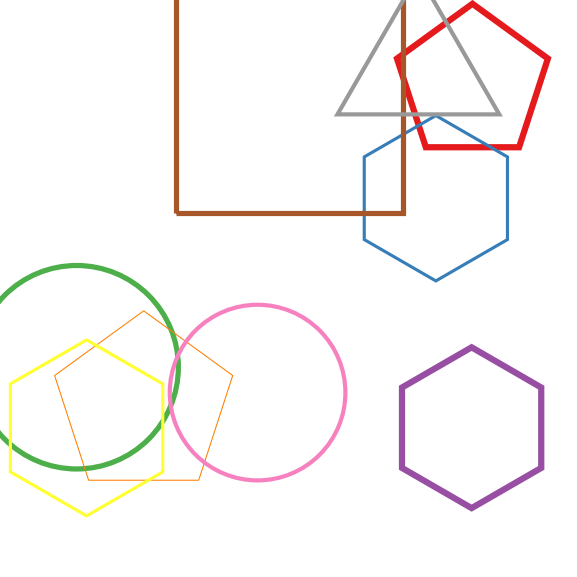[{"shape": "pentagon", "thickness": 3, "radius": 0.69, "center": [0.818, 0.855]}, {"shape": "hexagon", "thickness": 1.5, "radius": 0.72, "center": [0.755, 0.656]}, {"shape": "circle", "thickness": 2.5, "radius": 0.88, "center": [0.133, 0.363]}, {"shape": "hexagon", "thickness": 3, "radius": 0.7, "center": [0.817, 0.258]}, {"shape": "pentagon", "thickness": 0.5, "radius": 0.81, "center": [0.249, 0.299]}, {"shape": "hexagon", "thickness": 1.5, "radius": 0.76, "center": [0.15, 0.258]}, {"shape": "square", "thickness": 2.5, "radius": 0.98, "center": [0.501, 0.827]}, {"shape": "circle", "thickness": 2, "radius": 0.76, "center": [0.446, 0.319]}, {"shape": "triangle", "thickness": 2, "radius": 0.81, "center": [0.724, 0.882]}]